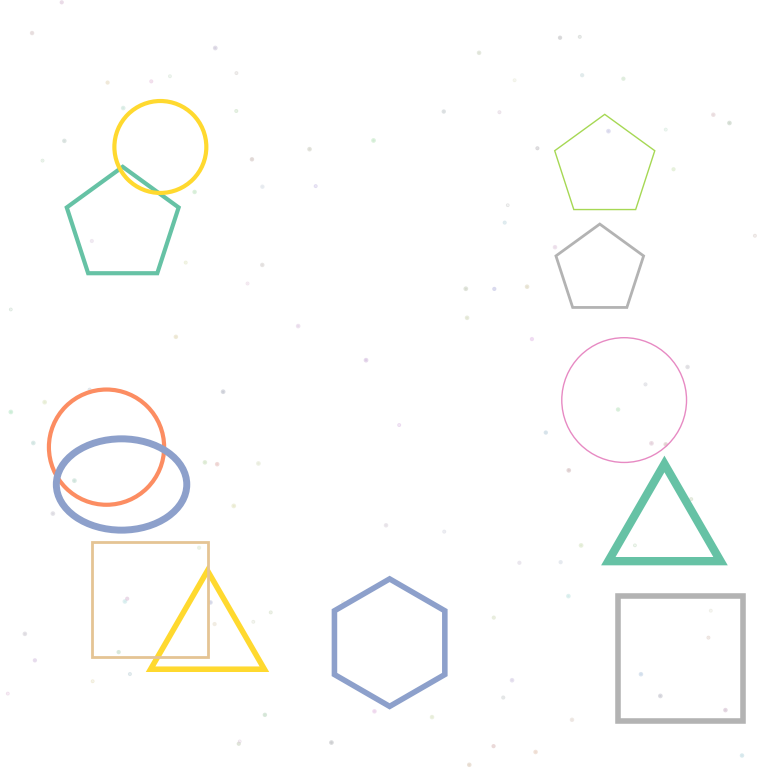[{"shape": "triangle", "thickness": 3, "radius": 0.42, "center": [0.863, 0.313]}, {"shape": "pentagon", "thickness": 1.5, "radius": 0.38, "center": [0.159, 0.707]}, {"shape": "circle", "thickness": 1.5, "radius": 0.37, "center": [0.138, 0.419]}, {"shape": "oval", "thickness": 2.5, "radius": 0.42, "center": [0.158, 0.371]}, {"shape": "hexagon", "thickness": 2, "radius": 0.41, "center": [0.506, 0.165]}, {"shape": "circle", "thickness": 0.5, "radius": 0.41, "center": [0.811, 0.48]}, {"shape": "pentagon", "thickness": 0.5, "radius": 0.34, "center": [0.785, 0.783]}, {"shape": "circle", "thickness": 1.5, "radius": 0.3, "center": [0.208, 0.809]}, {"shape": "triangle", "thickness": 2, "radius": 0.43, "center": [0.269, 0.174]}, {"shape": "square", "thickness": 1, "radius": 0.38, "center": [0.195, 0.221]}, {"shape": "square", "thickness": 2, "radius": 0.41, "center": [0.883, 0.145]}, {"shape": "pentagon", "thickness": 1, "radius": 0.3, "center": [0.779, 0.649]}]